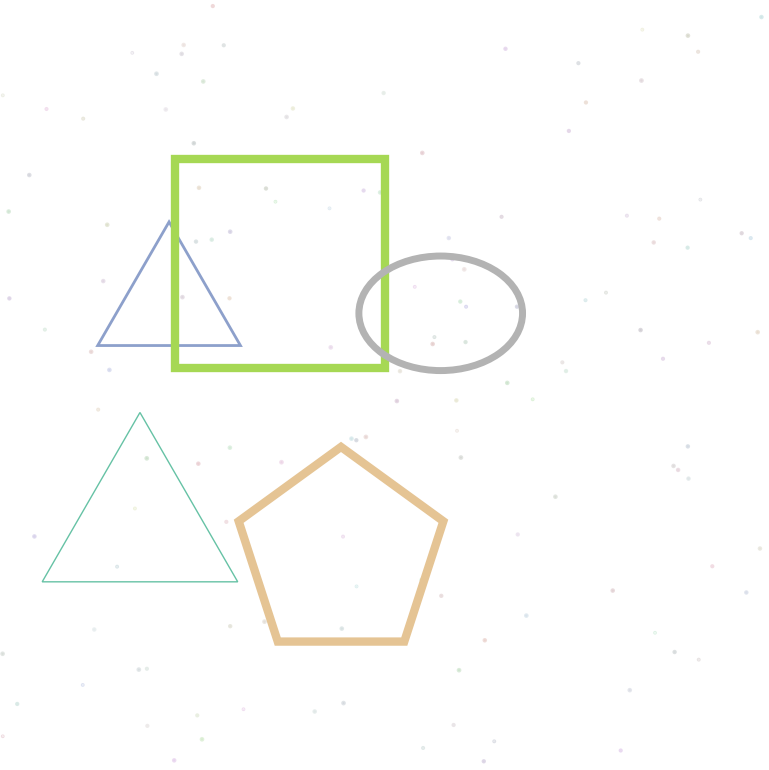[{"shape": "triangle", "thickness": 0.5, "radius": 0.73, "center": [0.182, 0.318]}, {"shape": "triangle", "thickness": 1, "radius": 0.54, "center": [0.22, 0.605]}, {"shape": "square", "thickness": 3, "radius": 0.68, "center": [0.364, 0.658]}, {"shape": "pentagon", "thickness": 3, "radius": 0.7, "center": [0.443, 0.28]}, {"shape": "oval", "thickness": 2.5, "radius": 0.53, "center": [0.572, 0.593]}]